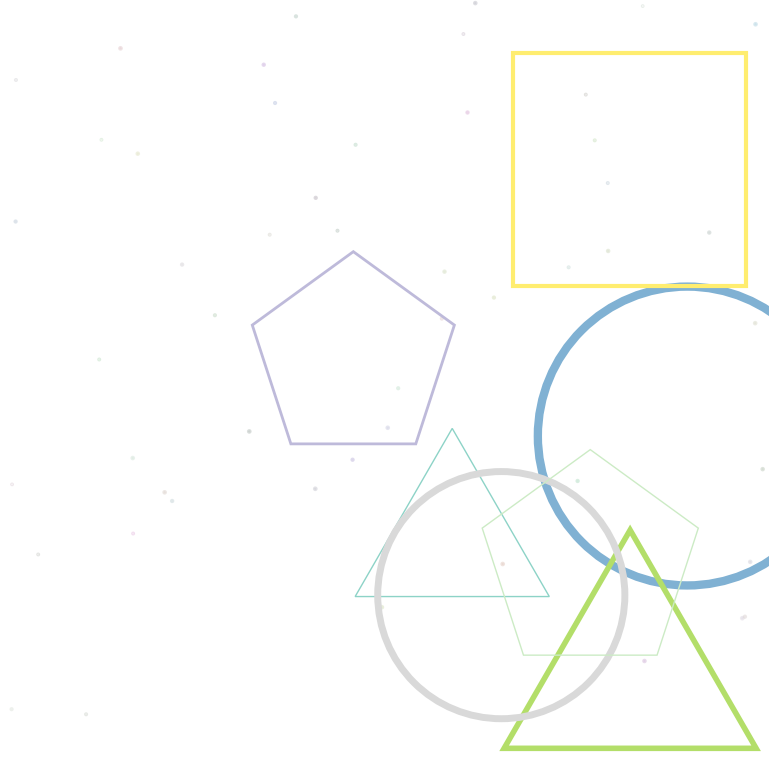[{"shape": "triangle", "thickness": 0.5, "radius": 0.73, "center": [0.587, 0.298]}, {"shape": "pentagon", "thickness": 1, "radius": 0.69, "center": [0.459, 0.535]}, {"shape": "circle", "thickness": 3, "radius": 0.97, "center": [0.893, 0.434]}, {"shape": "triangle", "thickness": 2, "radius": 0.94, "center": [0.818, 0.123]}, {"shape": "circle", "thickness": 2.5, "radius": 0.8, "center": [0.651, 0.227]}, {"shape": "pentagon", "thickness": 0.5, "radius": 0.74, "center": [0.767, 0.269]}, {"shape": "square", "thickness": 1.5, "radius": 0.76, "center": [0.817, 0.78]}]